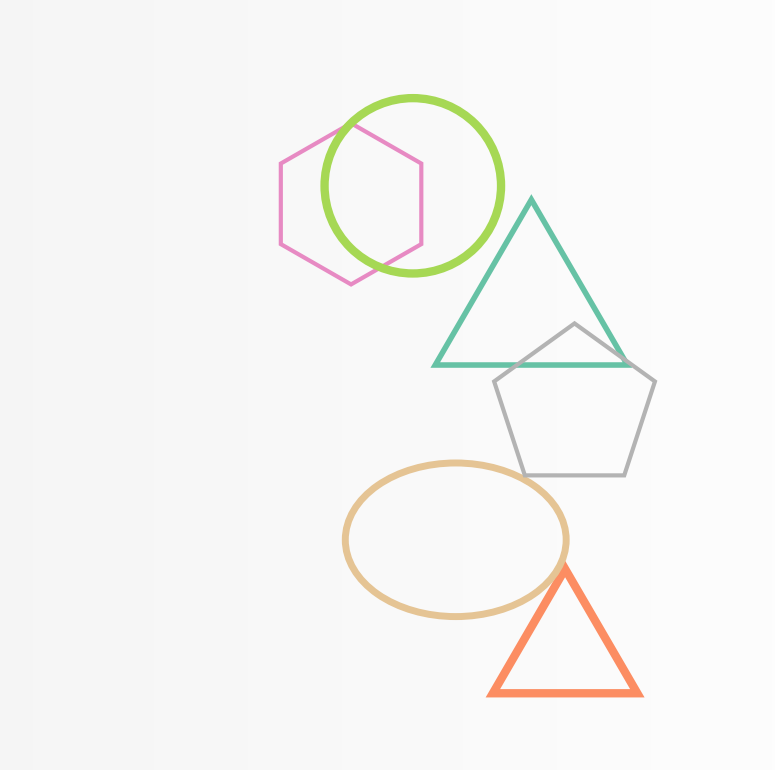[{"shape": "triangle", "thickness": 2, "radius": 0.72, "center": [0.686, 0.598]}, {"shape": "triangle", "thickness": 3, "radius": 0.54, "center": [0.729, 0.153]}, {"shape": "hexagon", "thickness": 1.5, "radius": 0.52, "center": [0.453, 0.735]}, {"shape": "circle", "thickness": 3, "radius": 0.57, "center": [0.533, 0.759]}, {"shape": "oval", "thickness": 2.5, "radius": 0.71, "center": [0.588, 0.299]}, {"shape": "pentagon", "thickness": 1.5, "radius": 0.55, "center": [0.741, 0.471]}]